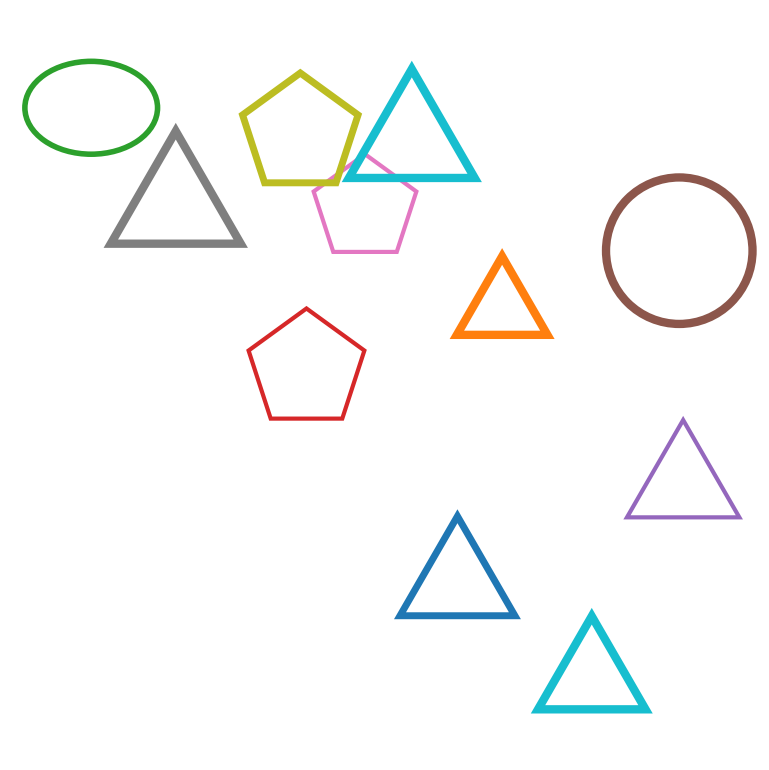[{"shape": "triangle", "thickness": 2.5, "radius": 0.43, "center": [0.594, 0.243]}, {"shape": "triangle", "thickness": 3, "radius": 0.34, "center": [0.652, 0.599]}, {"shape": "oval", "thickness": 2, "radius": 0.43, "center": [0.118, 0.86]}, {"shape": "pentagon", "thickness": 1.5, "radius": 0.4, "center": [0.398, 0.52]}, {"shape": "triangle", "thickness": 1.5, "radius": 0.42, "center": [0.887, 0.37]}, {"shape": "circle", "thickness": 3, "radius": 0.48, "center": [0.882, 0.674]}, {"shape": "pentagon", "thickness": 1.5, "radius": 0.35, "center": [0.474, 0.73]}, {"shape": "triangle", "thickness": 3, "radius": 0.49, "center": [0.228, 0.732]}, {"shape": "pentagon", "thickness": 2.5, "radius": 0.39, "center": [0.39, 0.826]}, {"shape": "triangle", "thickness": 3, "radius": 0.4, "center": [0.769, 0.119]}, {"shape": "triangle", "thickness": 3, "radius": 0.47, "center": [0.535, 0.816]}]